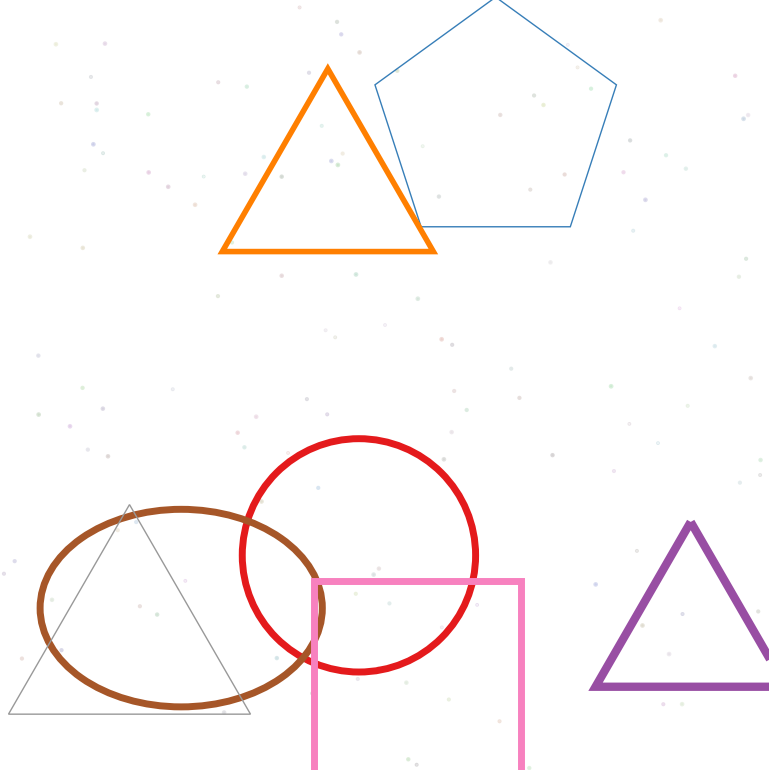[{"shape": "circle", "thickness": 2.5, "radius": 0.76, "center": [0.466, 0.279]}, {"shape": "pentagon", "thickness": 0.5, "radius": 0.82, "center": [0.644, 0.839]}, {"shape": "triangle", "thickness": 3, "radius": 0.71, "center": [0.897, 0.179]}, {"shape": "triangle", "thickness": 2, "radius": 0.79, "center": [0.426, 0.752]}, {"shape": "oval", "thickness": 2.5, "radius": 0.92, "center": [0.235, 0.21]}, {"shape": "square", "thickness": 2.5, "radius": 0.67, "center": [0.542, 0.111]}, {"shape": "triangle", "thickness": 0.5, "radius": 0.91, "center": [0.168, 0.163]}]